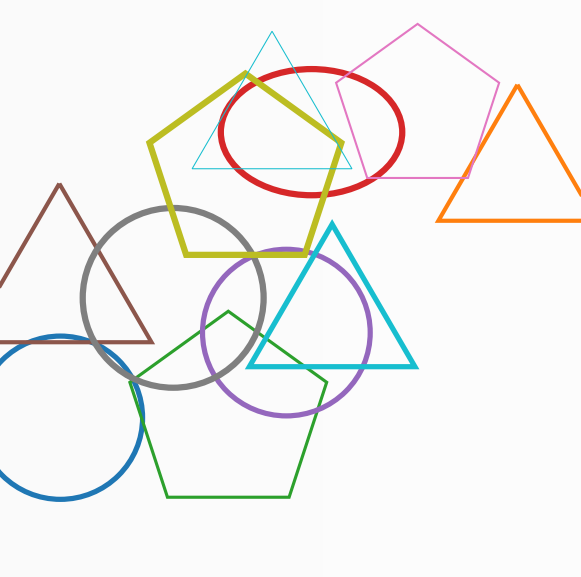[{"shape": "circle", "thickness": 2.5, "radius": 0.71, "center": [0.104, 0.276]}, {"shape": "triangle", "thickness": 2, "radius": 0.79, "center": [0.89, 0.695]}, {"shape": "pentagon", "thickness": 1.5, "radius": 0.89, "center": [0.393, 0.282]}, {"shape": "oval", "thickness": 3, "radius": 0.78, "center": [0.536, 0.77]}, {"shape": "circle", "thickness": 2.5, "radius": 0.72, "center": [0.493, 0.423]}, {"shape": "triangle", "thickness": 2, "radius": 0.92, "center": [0.102, 0.498]}, {"shape": "pentagon", "thickness": 1, "radius": 0.74, "center": [0.718, 0.81]}, {"shape": "circle", "thickness": 3, "radius": 0.78, "center": [0.298, 0.483]}, {"shape": "pentagon", "thickness": 3, "radius": 0.87, "center": [0.422, 0.698]}, {"shape": "triangle", "thickness": 0.5, "radius": 0.79, "center": [0.468, 0.786]}, {"shape": "triangle", "thickness": 2.5, "radius": 0.82, "center": [0.571, 0.446]}]